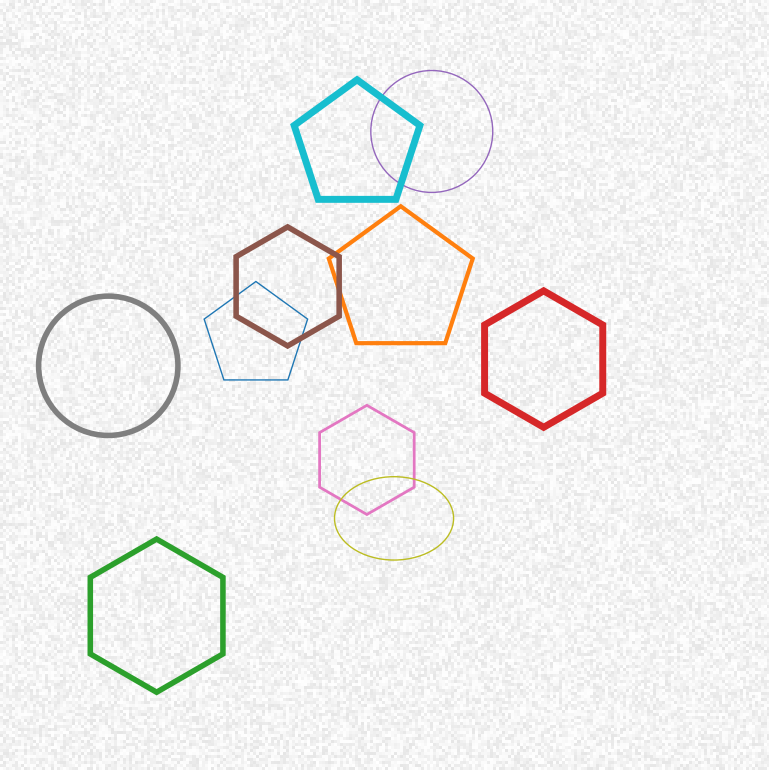[{"shape": "pentagon", "thickness": 0.5, "radius": 0.35, "center": [0.332, 0.564]}, {"shape": "pentagon", "thickness": 1.5, "radius": 0.49, "center": [0.52, 0.634]}, {"shape": "hexagon", "thickness": 2, "radius": 0.5, "center": [0.203, 0.2]}, {"shape": "hexagon", "thickness": 2.5, "radius": 0.44, "center": [0.706, 0.534]}, {"shape": "circle", "thickness": 0.5, "radius": 0.4, "center": [0.561, 0.829]}, {"shape": "hexagon", "thickness": 2, "radius": 0.39, "center": [0.374, 0.628]}, {"shape": "hexagon", "thickness": 1, "radius": 0.35, "center": [0.476, 0.403]}, {"shape": "circle", "thickness": 2, "radius": 0.45, "center": [0.141, 0.525]}, {"shape": "oval", "thickness": 0.5, "radius": 0.39, "center": [0.512, 0.327]}, {"shape": "pentagon", "thickness": 2.5, "radius": 0.43, "center": [0.464, 0.811]}]